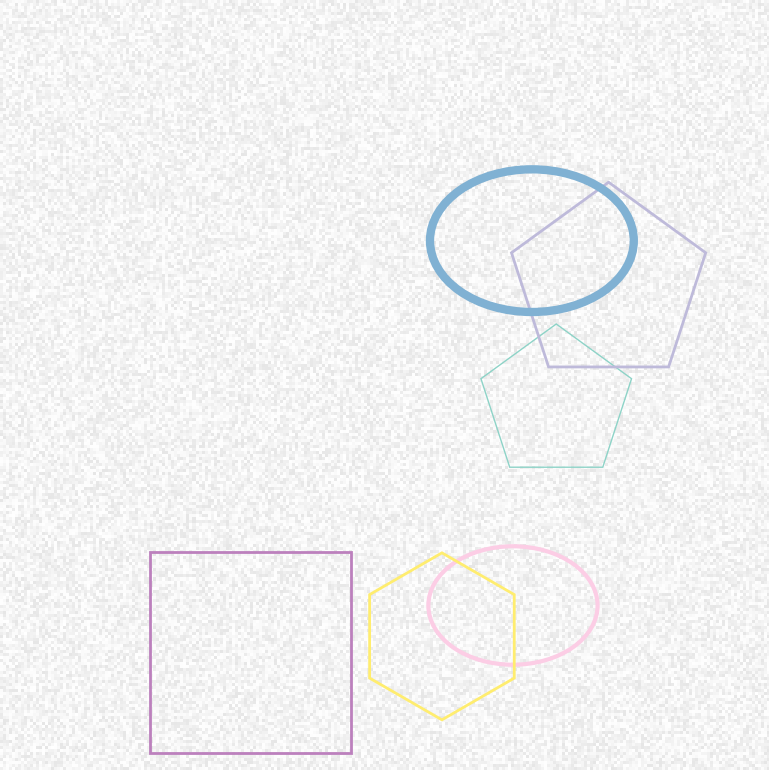[{"shape": "pentagon", "thickness": 0.5, "radius": 0.51, "center": [0.722, 0.476]}, {"shape": "pentagon", "thickness": 1, "radius": 0.66, "center": [0.79, 0.631]}, {"shape": "oval", "thickness": 3, "radius": 0.66, "center": [0.691, 0.687]}, {"shape": "oval", "thickness": 1.5, "radius": 0.55, "center": [0.666, 0.214]}, {"shape": "square", "thickness": 1, "radius": 0.65, "center": [0.325, 0.152]}, {"shape": "hexagon", "thickness": 1, "radius": 0.54, "center": [0.574, 0.174]}]